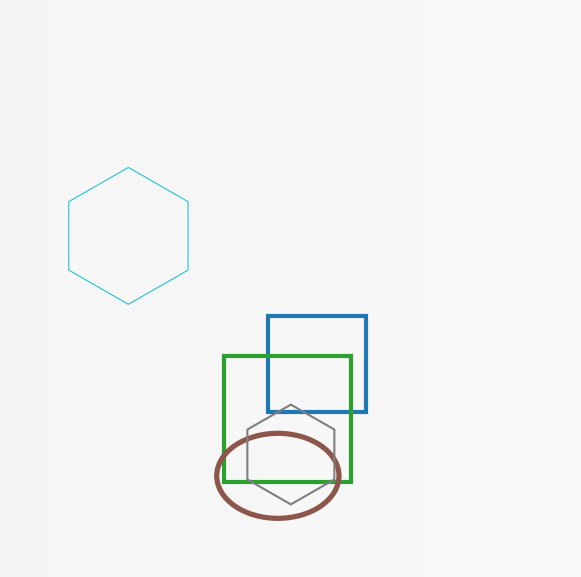[{"shape": "square", "thickness": 2, "radius": 0.42, "center": [0.545, 0.369]}, {"shape": "square", "thickness": 2, "radius": 0.55, "center": [0.494, 0.274]}, {"shape": "oval", "thickness": 2.5, "radius": 0.53, "center": [0.478, 0.175]}, {"shape": "hexagon", "thickness": 1, "radius": 0.43, "center": [0.5, 0.212]}, {"shape": "hexagon", "thickness": 0.5, "radius": 0.59, "center": [0.221, 0.591]}]